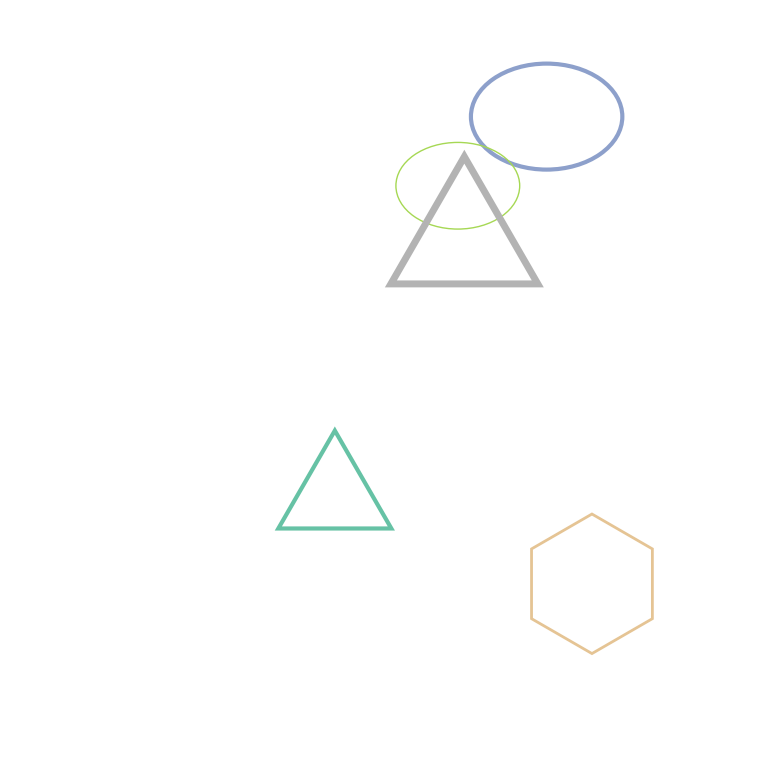[{"shape": "triangle", "thickness": 1.5, "radius": 0.42, "center": [0.435, 0.356]}, {"shape": "oval", "thickness": 1.5, "radius": 0.49, "center": [0.71, 0.849]}, {"shape": "oval", "thickness": 0.5, "radius": 0.4, "center": [0.595, 0.759]}, {"shape": "hexagon", "thickness": 1, "radius": 0.45, "center": [0.769, 0.242]}, {"shape": "triangle", "thickness": 2.5, "radius": 0.55, "center": [0.603, 0.686]}]